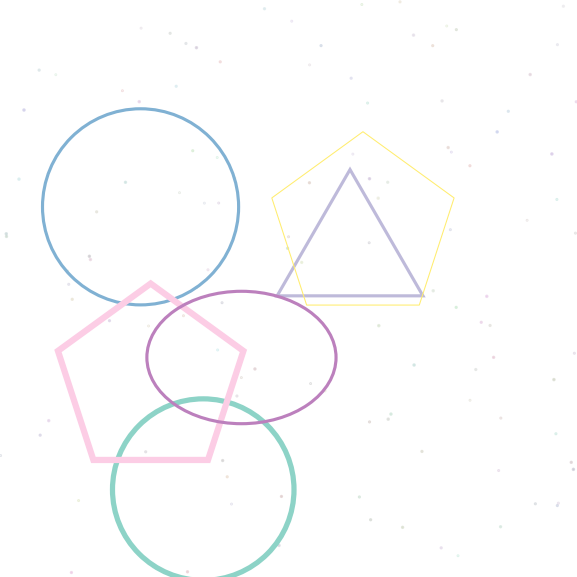[{"shape": "circle", "thickness": 2.5, "radius": 0.79, "center": [0.352, 0.151]}, {"shape": "triangle", "thickness": 1.5, "radius": 0.73, "center": [0.606, 0.56]}, {"shape": "circle", "thickness": 1.5, "radius": 0.85, "center": [0.243, 0.641]}, {"shape": "pentagon", "thickness": 3, "radius": 0.84, "center": [0.261, 0.339]}, {"shape": "oval", "thickness": 1.5, "radius": 0.82, "center": [0.418, 0.38]}, {"shape": "pentagon", "thickness": 0.5, "radius": 0.83, "center": [0.628, 0.605]}]